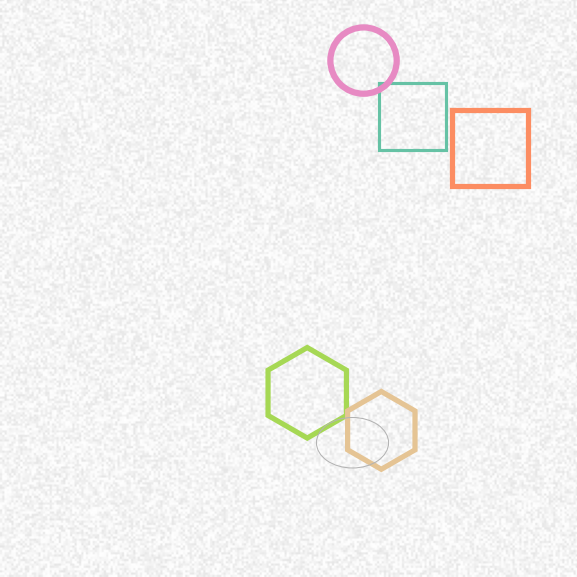[{"shape": "square", "thickness": 1.5, "radius": 0.29, "center": [0.714, 0.797]}, {"shape": "square", "thickness": 2.5, "radius": 0.33, "center": [0.849, 0.743]}, {"shape": "circle", "thickness": 3, "radius": 0.29, "center": [0.63, 0.894]}, {"shape": "hexagon", "thickness": 2.5, "radius": 0.39, "center": [0.532, 0.319]}, {"shape": "hexagon", "thickness": 2.5, "radius": 0.34, "center": [0.66, 0.254]}, {"shape": "oval", "thickness": 0.5, "radius": 0.31, "center": [0.61, 0.232]}]